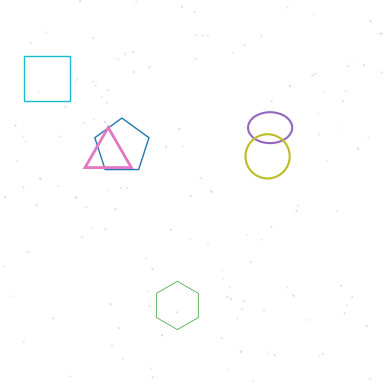[{"shape": "pentagon", "thickness": 1, "radius": 0.37, "center": [0.317, 0.619]}, {"shape": "hexagon", "thickness": 0.5, "radius": 0.31, "center": [0.461, 0.207]}, {"shape": "oval", "thickness": 1.5, "radius": 0.29, "center": [0.702, 0.668]}, {"shape": "triangle", "thickness": 2, "radius": 0.35, "center": [0.281, 0.599]}, {"shape": "circle", "thickness": 1.5, "radius": 0.29, "center": [0.695, 0.594]}, {"shape": "square", "thickness": 1, "radius": 0.29, "center": [0.122, 0.796]}]